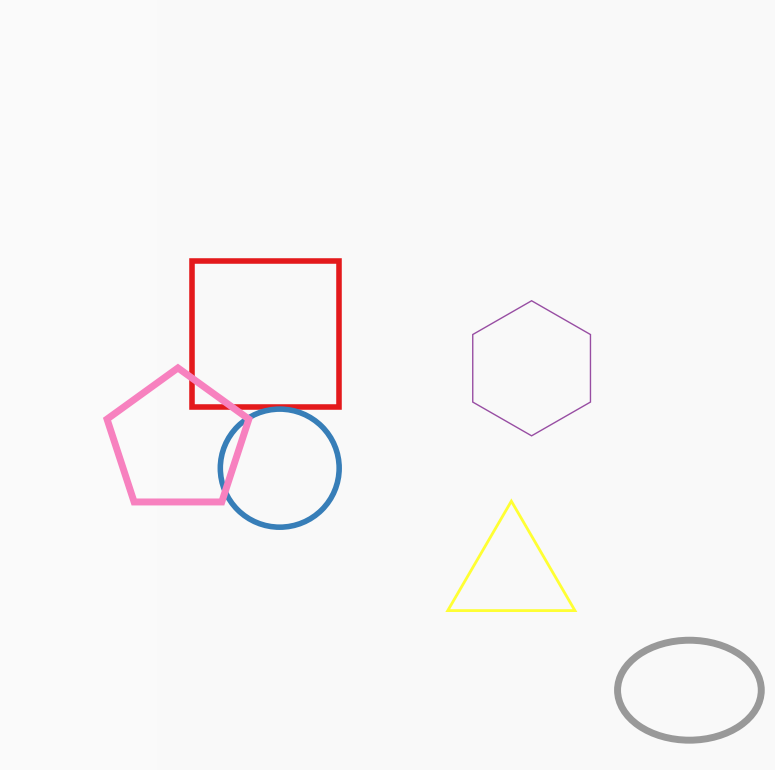[{"shape": "square", "thickness": 2, "radius": 0.47, "center": [0.342, 0.566]}, {"shape": "circle", "thickness": 2, "radius": 0.38, "center": [0.361, 0.392]}, {"shape": "hexagon", "thickness": 0.5, "radius": 0.44, "center": [0.686, 0.522]}, {"shape": "triangle", "thickness": 1, "radius": 0.47, "center": [0.66, 0.254]}, {"shape": "pentagon", "thickness": 2.5, "radius": 0.48, "center": [0.23, 0.426]}, {"shape": "oval", "thickness": 2.5, "radius": 0.46, "center": [0.89, 0.104]}]